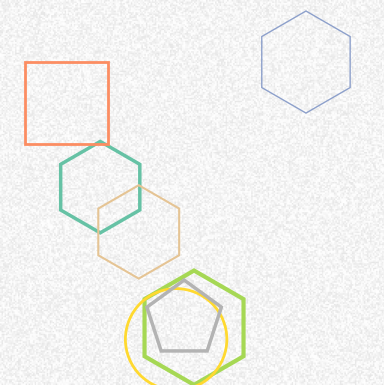[{"shape": "hexagon", "thickness": 2.5, "radius": 0.59, "center": [0.26, 0.514]}, {"shape": "square", "thickness": 2, "radius": 0.53, "center": [0.173, 0.732]}, {"shape": "hexagon", "thickness": 1, "radius": 0.66, "center": [0.795, 0.839]}, {"shape": "hexagon", "thickness": 3, "radius": 0.74, "center": [0.504, 0.149]}, {"shape": "circle", "thickness": 2, "radius": 0.66, "center": [0.457, 0.119]}, {"shape": "hexagon", "thickness": 1.5, "radius": 0.61, "center": [0.36, 0.398]}, {"shape": "pentagon", "thickness": 2.5, "radius": 0.51, "center": [0.478, 0.171]}]